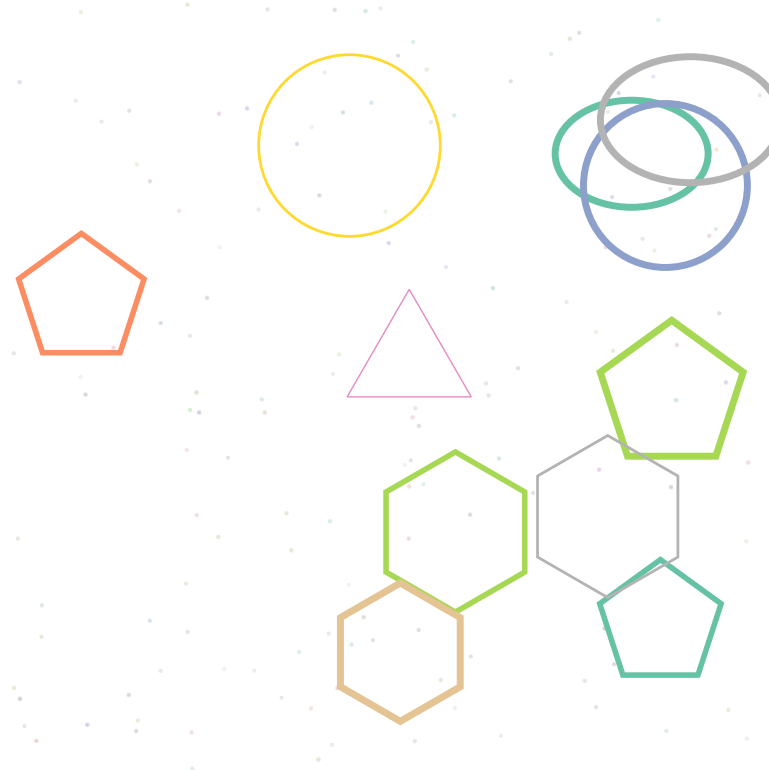[{"shape": "pentagon", "thickness": 2, "radius": 0.41, "center": [0.858, 0.19]}, {"shape": "oval", "thickness": 2.5, "radius": 0.5, "center": [0.82, 0.8]}, {"shape": "pentagon", "thickness": 2, "radius": 0.43, "center": [0.106, 0.611]}, {"shape": "circle", "thickness": 2.5, "radius": 0.53, "center": [0.864, 0.759]}, {"shape": "triangle", "thickness": 0.5, "radius": 0.47, "center": [0.531, 0.531]}, {"shape": "pentagon", "thickness": 2.5, "radius": 0.49, "center": [0.872, 0.486]}, {"shape": "hexagon", "thickness": 2, "radius": 0.52, "center": [0.591, 0.309]}, {"shape": "circle", "thickness": 1, "radius": 0.59, "center": [0.454, 0.811]}, {"shape": "hexagon", "thickness": 2.5, "radius": 0.45, "center": [0.52, 0.153]}, {"shape": "hexagon", "thickness": 1, "radius": 0.53, "center": [0.789, 0.329]}, {"shape": "oval", "thickness": 2.5, "radius": 0.58, "center": [0.897, 0.845]}]